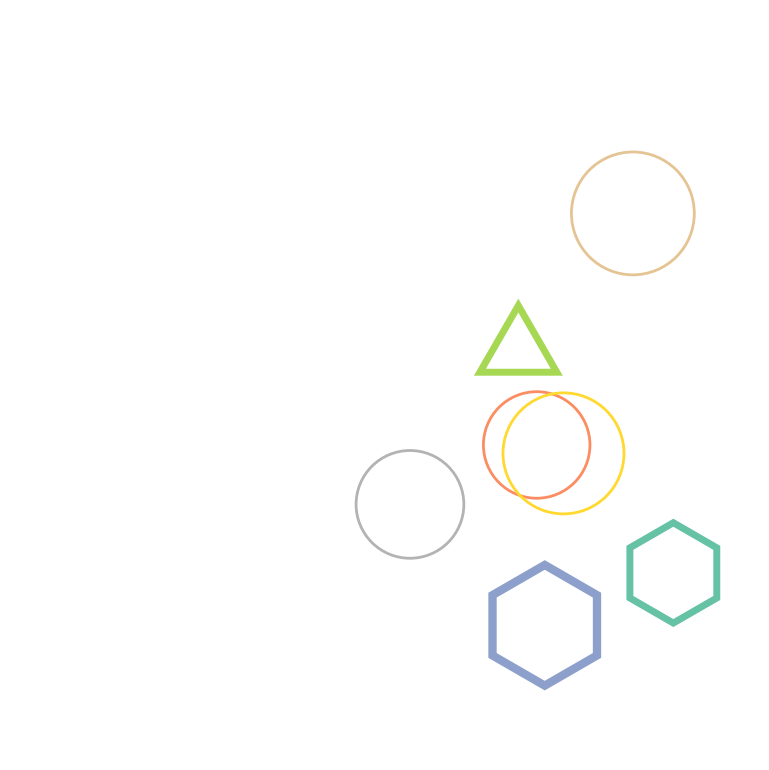[{"shape": "hexagon", "thickness": 2.5, "radius": 0.33, "center": [0.874, 0.256]}, {"shape": "circle", "thickness": 1, "radius": 0.35, "center": [0.697, 0.422]}, {"shape": "hexagon", "thickness": 3, "radius": 0.39, "center": [0.707, 0.188]}, {"shape": "triangle", "thickness": 2.5, "radius": 0.29, "center": [0.673, 0.545]}, {"shape": "circle", "thickness": 1, "radius": 0.39, "center": [0.732, 0.411]}, {"shape": "circle", "thickness": 1, "radius": 0.4, "center": [0.822, 0.723]}, {"shape": "circle", "thickness": 1, "radius": 0.35, "center": [0.532, 0.345]}]